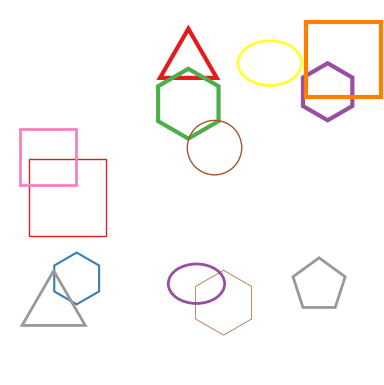[{"shape": "square", "thickness": 1, "radius": 0.5, "center": [0.176, 0.487]}, {"shape": "triangle", "thickness": 3, "radius": 0.43, "center": [0.489, 0.84]}, {"shape": "hexagon", "thickness": 1.5, "radius": 0.34, "center": [0.199, 0.277]}, {"shape": "hexagon", "thickness": 3, "radius": 0.45, "center": [0.489, 0.731]}, {"shape": "hexagon", "thickness": 3, "radius": 0.37, "center": [0.851, 0.762]}, {"shape": "oval", "thickness": 2, "radius": 0.37, "center": [0.51, 0.263]}, {"shape": "square", "thickness": 3, "radius": 0.49, "center": [0.891, 0.845]}, {"shape": "oval", "thickness": 2, "radius": 0.41, "center": [0.701, 0.836]}, {"shape": "hexagon", "thickness": 0.5, "radius": 0.42, "center": [0.581, 0.214]}, {"shape": "circle", "thickness": 1, "radius": 0.35, "center": [0.557, 0.617]}, {"shape": "square", "thickness": 2, "radius": 0.36, "center": [0.125, 0.592]}, {"shape": "triangle", "thickness": 2, "radius": 0.47, "center": [0.139, 0.202]}, {"shape": "pentagon", "thickness": 2, "radius": 0.36, "center": [0.829, 0.259]}]